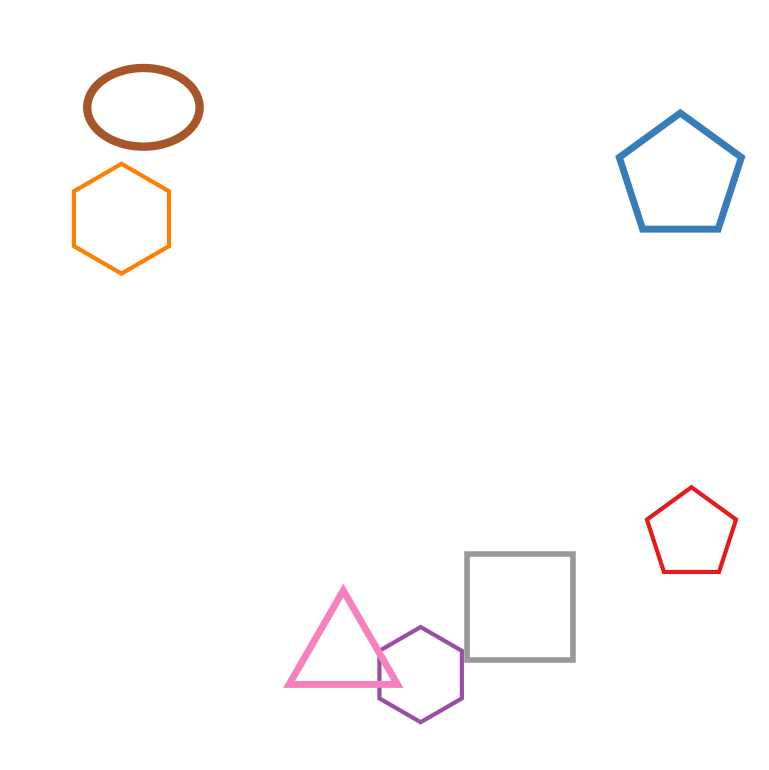[{"shape": "pentagon", "thickness": 1.5, "radius": 0.3, "center": [0.898, 0.306]}, {"shape": "pentagon", "thickness": 2.5, "radius": 0.42, "center": [0.884, 0.77]}, {"shape": "hexagon", "thickness": 1.5, "radius": 0.31, "center": [0.546, 0.124]}, {"shape": "hexagon", "thickness": 1.5, "radius": 0.36, "center": [0.158, 0.716]}, {"shape": "oval", "thickness": 3, "radius": 0.36, "center": [0.186, 0.861]}, {"shape": "triangle", "thickness": 2.5, "radius": 0.41, "center": [0.446, 0.152]}, {"shape": "square", "thickness": 2, "radius": 0.34, "center": [0.675, 0.212]}]